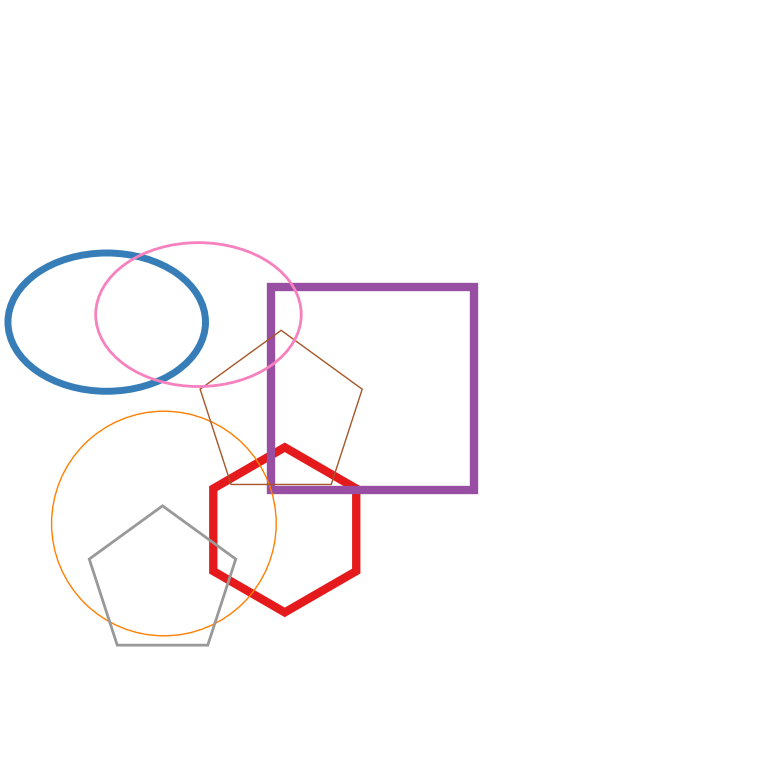[{"shape": "hexagon", "thickness": 3, "radius": 0.54, "center": [0.37, 0.312]}, {"shape": "oval", "thickness": 2.5, "radius": 0.64, "center": [0.139, 0.582]}, {"shape": "square", "thickness": 3, "radius": 0.66, "center": [0.484, 0.495]}, {"shape": "circle", "thickness": 0.5, "radius": 0.73, "center": [0.213, 0.32]}, {"shape": "pentagon", "thickness": 0.5, "radius": 0.55, "center": [0.365, 0.46]}, {"shape": "oval", "thickness": 1, "radius": 0.67, "center": [0.258, 0.591]}, {"shape": "pentagon", "thickness": 1, "radius": 0.5, "center": [0.211, 0.243]}]